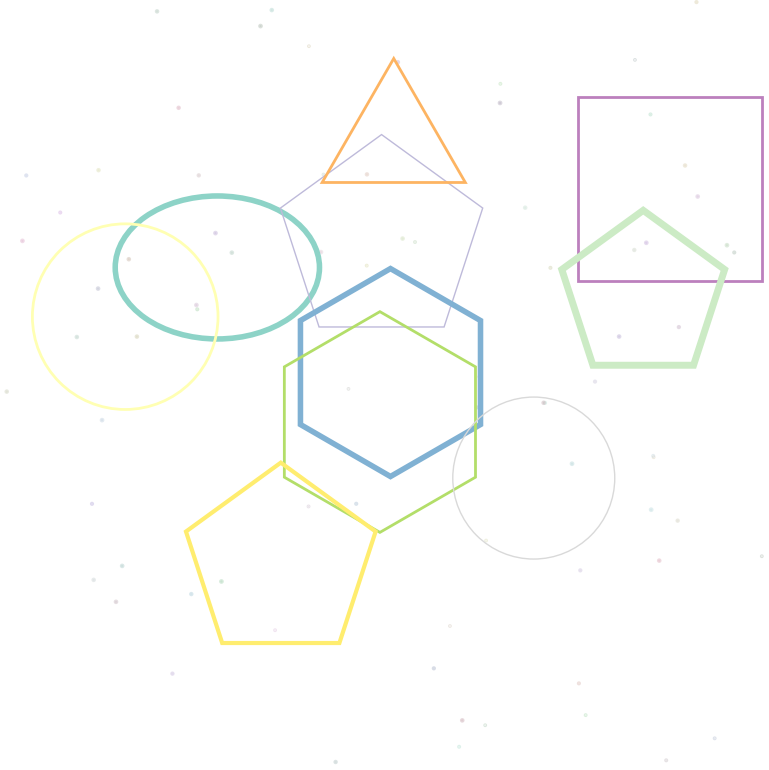[{"shape": "oval", "thickness": 2, "radius": 0.66, "center": [0.282, 0.653]}, {"shape": "circle", "thickness": 1, "radius": 0.6, "center": [0.163, 0.589]}, {"shape": "pentagon", "thickness": 0.5, "radius": 0.69, "center": [0.496, 0.687]}, {"shape": "hexagon", "thickness": 2, "radius": 0.68, "center": [0.507, 0.516]}, {"shape": "triangle", "thickness": 1, "radius": 0.54, "center": [0.511, 0.817]}, {"shape": "hexagon", "thickness": 1, "radius": 0.72, "center": [0.493, 0.452]}, {"shape": "circle", "thickness": 0.5, "radius": 0.53, "center": [0.693, 0.379]}, {"shape": "square", "thickness": 1, "radius": 0.6, "center": [0.87, 0.755]}, {"shape": "pentagon", "thickness": 2.5, "radius": 0.56, "center": [0.835, 0.616]}, {"shape": "pentagon", "thickness": 1.5, "radius": 0.65, "center": [0.365, 0.27]}]